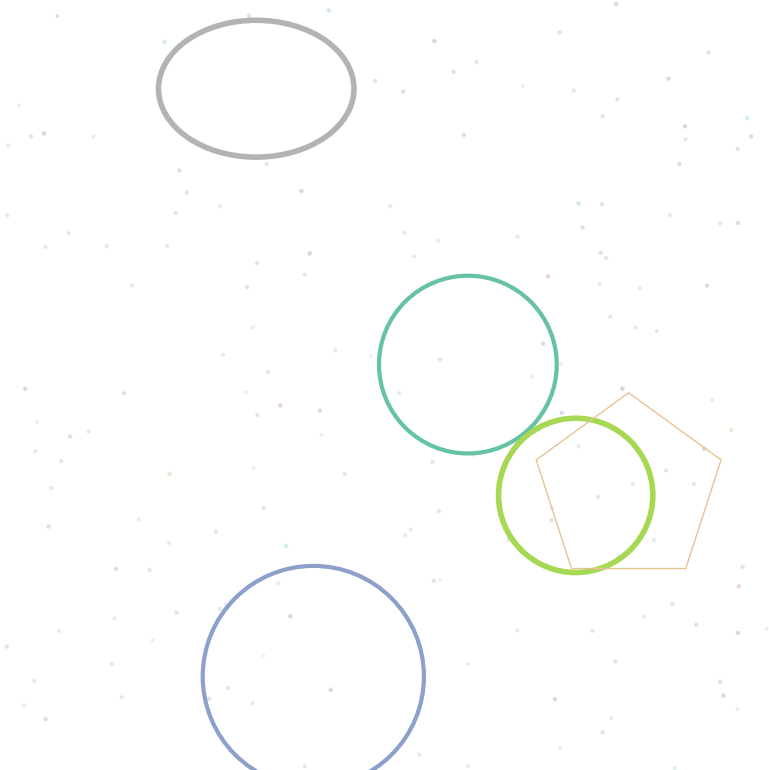[{"shape": "circle", "thickness": 1.5, "radius": 0.58, "center": [0.608, 0.527]}, {"shape": "circle", "thickness": 1.5, "radius": 0.72, "center": [0.407, 0.121]}, {"shape": "circle", "thickness": 2, "radius": 0.5, "center": [0.748, 0.357]}, {"shape": "pentagon", "thickness": 0.5, "radius": 0.63, "center": [0.816, 0.364]}, {"shape": "oval", "thickness": 2, "radius": 0.63, "center": [0.333, 0.885]}]